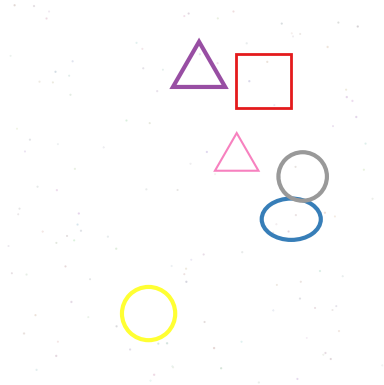[{"shape": "square", "thickness": 2, "radius": 0.36, "center": [0.685, 0.79]}, {"shape": "oval", "thickness": 3, "radius": 0.38, "center": [0.757, 0.431]}, {"shape": "triangle", "thickness": 3, "radius": 0.39, "center": [0.517, 0.813]}, {"shape": "circle", "thickness": 3, "radius": 0.35, "center": [0.386, 0.186]}, {"shape": "triangle", "thickness": 1.5, "radius": 0.33, "center": [0.615, 0.589]}, {"shape": "circle", "thickness": 3, "radius": 0.31, "center": [0.786, 0.542]}]